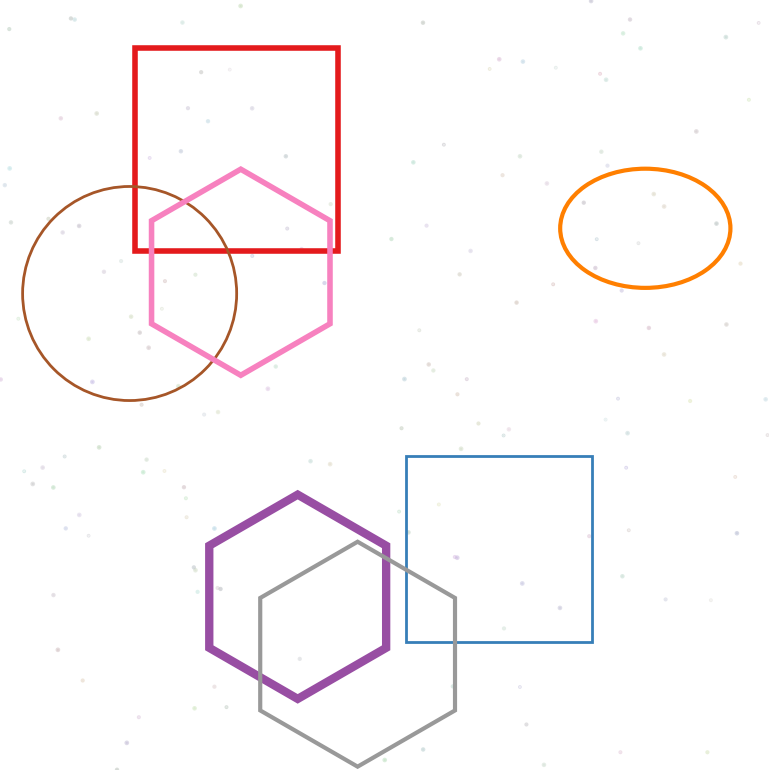[{"shape": "square", "thickness": 2, "radius": 0.66, "center": [0.307, 0.806]}, {"shape": "square", "thickness": 1, "radius": 0.6, "center": [0.648, 0.288]}, {"shape": "hexagon", "thickness": 3, "radius": 0.66, "center": [0.387, 0.225]}, {"shape": "oval", "thickness": 1.5, "radius": 0.55, "center": [0.838, 0.704]}, {"shape": "circle", "thickness": 1, "radius": 0.7, "center": [0.168, 0.619]}, {"shape": "hexagon", "thickness": 2, "radius": 0.67, "center": [0.313, 0.646]}, {"shape": "hexagon", "thickness": 1.5, "radius": 0.73, "center": [0.464, 0.15]}]